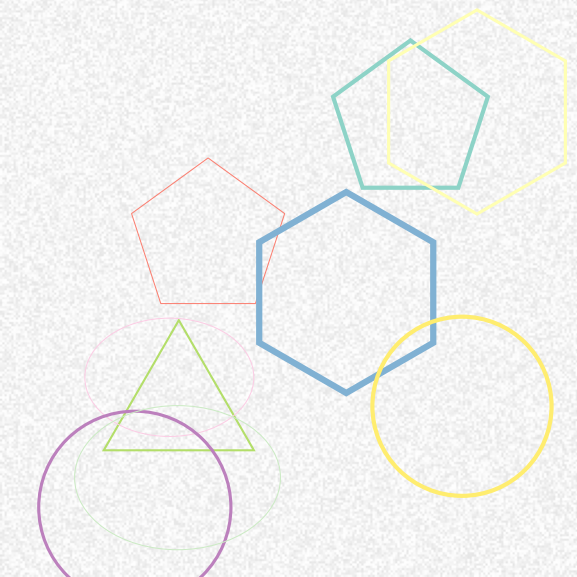[{"shape": "pentagon", "thickness": 2, "radius": 0.7, "center": [0.711, 0.788]}, {"shape": "hexagon", "thickness": 1.5, "radius": 0.88, "center": [0.826, 0.805]}, {"shape": "pentagon", "thickness": 0.5, "radius": 0.7, "center": [0.36, 0.586]}, {"shape": "hexagon", "thickness": 3, "radius": 0.87, "center": [0.6, 0.493]}, {"shape": "triangle", "thickness": 1, "radius": 0.75, "center": [0.31, 0.294]}, {"shape": "oval", "thickness": 0.5, "radius": 0.73, "center": [0.293, 0.346]}, {"shape": "circle", "thickness": 1.5, "radius": 0.83, "center": [0.233, 0.121]}, {"shape": "oval", "thickness": 0.5, "radius": 0.89, "center": [0.307, 0.172]}, {"shape": "circle", "thickness": 2, "radius": 0.78, "center": [0.8, 0.296]}]